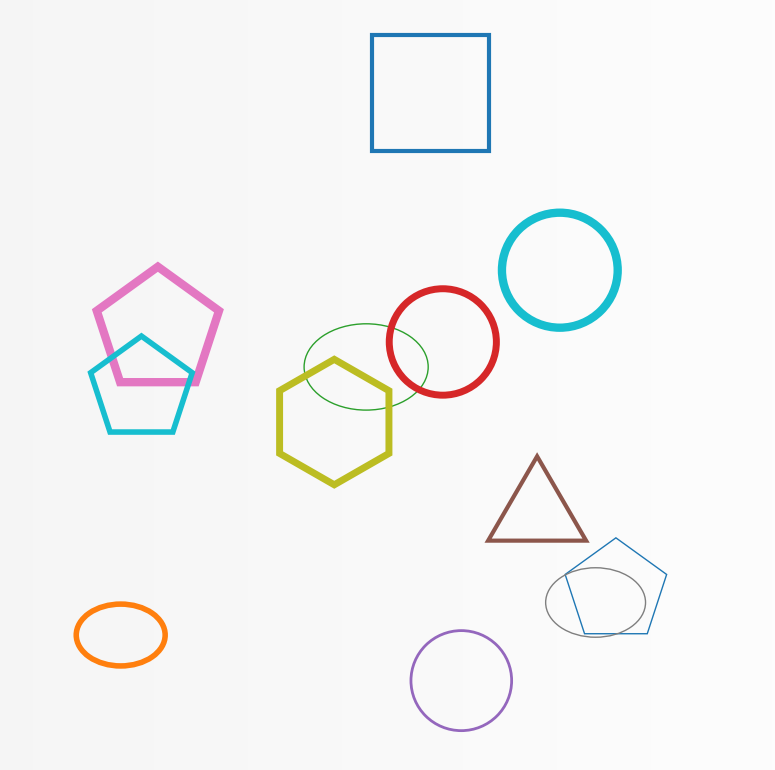[{"shape": "square", "thickness": 1.5, "radius": 0.38, "center": [0.555, 0.879]}, {"shape": "pentagon", "thickness": 0.5, "radius": 0.34, "center": [0.795, 0.233]}, {"shape": "oval", "thickness": 2, "radius": 0.29, "center": [0.156, 0.175]}, {"shape": "oval", "thickness": 0.5, "radius": 0.4, "center": [0.472, 0.523]}, {"shape": "circle", "thickness": 2.5, "radius": 0.35, "center": [0.571, 0.556]}, {"shape": "circle", "thickness": 1, "radius": 0.32, "center": [0.595, 0.116]}, {"shape": "triangle", "thickness": 1.5, "radius": 0.36, "center": [0.693, 0.334]}, {"shape": "pentagon", "thickness": 3, "radius": 0.41, "center": [0.204, 0.571]}, {"shape": "oval", "thickness": 0.5, "radius": 0.32, "center": [0.769, 0.218]}, {"shape": "hexagon", "thickness": 2.5, "radius": 0.41, "center": [0.431, 0.452]}, {"shape": "pentagon", "thickness": 2, "radius": 0.34, "center": [0.182, 0.495]}, {"shape": "circle", "thickness": 3, "radius": 0.37, "center": [0.722, 0.649]}]